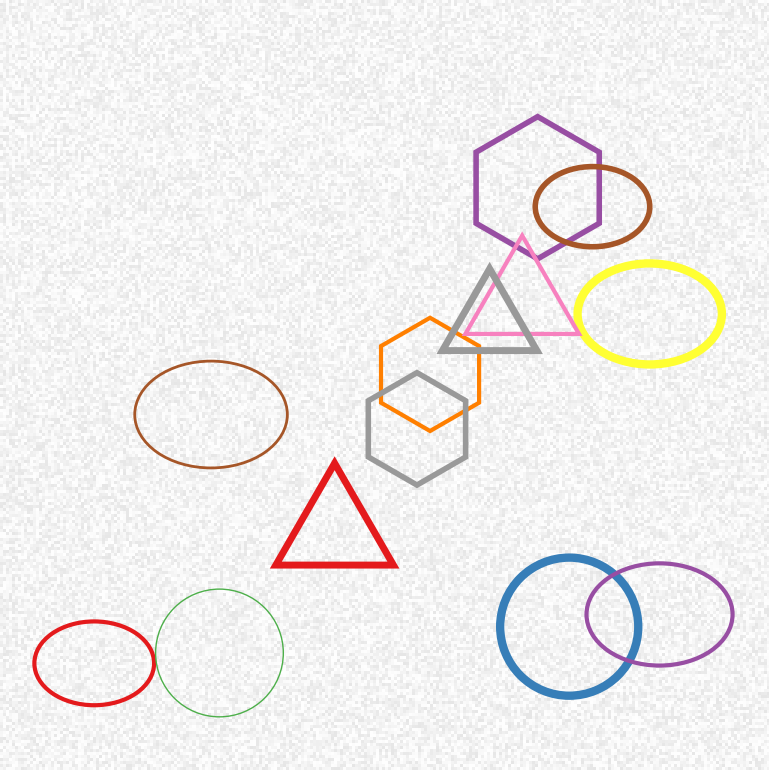[{"shape": "triangle", "thickness": 2.5, "radius": 0.44, "center": [0.435, 0.31]}, {"shape": "oval", "thickness": 1.5, "radius": 0.39, "center": [0.122, 0.139]}, {"shape": "circle", "thickness": 3, "radius": 0.45, "center": [0.739, 0.186]}, {"shape": "circle", "thickness": 0.5, "radius": 0.41, "center": [0.285, 0.152]}, {"shape": "hexagon", "thickness": 2, "radius": 0.46, "center": [0.698, 0.756]}, {"shape": "oval", "thickness": 1.5, "radius": 0.47, "center": [0.857, 0.202]}, {"shape": "hexagon", "thickness": 1.5, "radius": 0.37, "center": [0.559, 0.514]}, {"shape": "oval", "thickness": 3, "radius": 0.47, "center": [0.844, 0.592]}, {"shape": "oval", "thickness": 1, "radius": 0.5, "center": [0.274, 0.462]}, {"shape": "oval", "thickness": 2, "radius": 0.37, "center": [0.769, 0.732]}, {"shape": "triangle", "thickness": 1.5, "radius": 0.43, "center": [0.678, 0.609]}, {"shape": "hexagon", "thickness": 2, "radius": 0.36, "center": [0.542, 0.443]}, {"shape": "triangle", "thickness": 2.5, "radius": 0.35, "center": [0.636, 0.58]}]